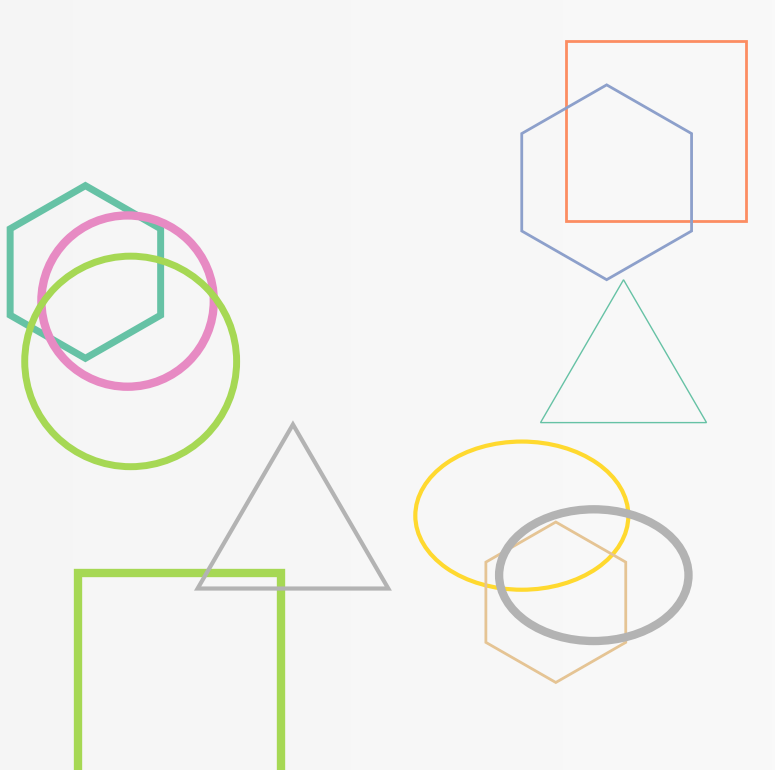[{"shape": "triangle", "thickness": 0.5, "radius": 0.62, "center": [0.805, 0.513]}, {"shape": "hexagon", "thickness": 2.5, "radius": 0.56, "center": [0.11, 0.647]}, {"shape": "square", "thickness": 1, "radius": 0.58, "center": [0.846, 0.83]}, {"shape": "hexagon", "thickness": 1, "radius": 0.63, "center": [0.783, 0.763]}, {"shape": "circle", "thickness": 3, "radius": 0.56, "center": [0.165, 0.609]}, {"shape": "square", "thickness": 3, "radius": 0.65, "center": [0.232, 0.125]}, {"shape": "circle", "thickness": 2.5, "radius": 0.68, "center": [0.169, 0.531]}, {"shape": "oval", "thickness": 1.5, "radius": 0.69, "center": [0.673, 0.33]}, {"shape": "hexagon", "thickness": 1, "radius": 0.52, "center": [0.717, 0.218]}, {"shape": "oval", "thickness": 3, "radius": 0.61, "center": [0.766, 0.253]}, {"shape": "triangle", "thickness": 1.5, "radius": 0.71, "center": [0.378, 0.307]}]